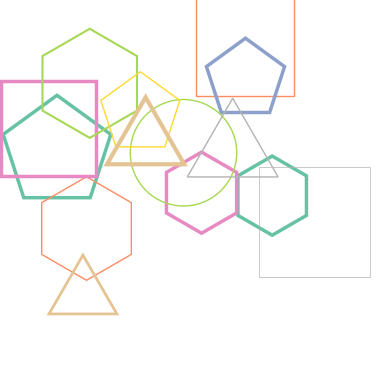[{"shape": "hexagon", "thickness": 2.5, "radius": 0.51, "center": [0.707, 0.492]}, {"shape": "pentagon", "thickness": 2.5, "radius": 0.73, "center": [0.148, 0.605]}, {"shape": "square", "thickness": 1, "radius": 0.64, "center": [0.637, 0.879]}, {"shape": "hexagon", "thickness": 1, "radius": 0.67, "center": [0.225, 0.406]}, {"shape": "pentagon", "thickness": 2.5, "radius": 0.53, "center": [0.638, 0.794]}, {"shape": "hexagon", "thickness": 2.5, "radius": 0.53, "center": [0.524, 0.5]}, {"shape": "square", "thickness": 2.5, "radius": 0.62, "center": [0.126, 0.665]}, {"shape": "circle", "thickness": 1, "radius": 0.69, "center": [0.477, 0.603]}, {"shape": "hexagon", "thickness": 1.5, "radius": 0.71, "center": [0.233, 0.784]}, {"shape": "pentagon", "thickness": 1, "radius": 0.54, "center": [0.365, 0.706]}, {"shape": "triangle", "thickness": 2, "radius": 0.51, "center": [0.215, 0.235]}, {"shape": "triangle", "thickness": 3, "radius": 0.58, "center": [0.378, 0.631]}, {"shape": "triangle", "thickness": 1, "radius": 0.68, "center": [0.604, 0.608]}, {"shape": "square", "thickness": 0.5, "radius": 0.72, "center": [0.817, 0.423]}]